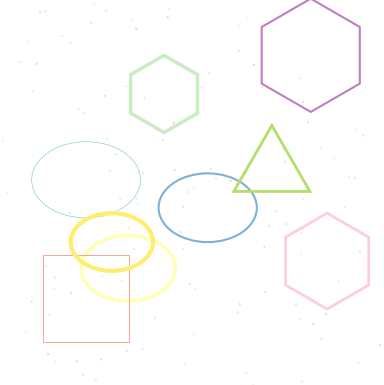[{"shape": "oval", "thickness": 0.5, "radius": 0.71, "center": [0.224, 0.533]}, {"shape": "oval", "thickness": 2.5, "radius": 0.61, "center": [0.333, 0.303]}, {"shape": "square", "thickness": 0.5, "radius": 0.56, "center": [0.223, 0.225]}, {"shape": "oval", "thickness": 1.5, "radius": 0.64, "center": [0.54, 0.46]}, {"shape": "triangle", "thickness": 2, "radius": 0.57, "center": [0.706, 0.56]}, {"shape": "hexagon", "thickness": 2, "radius": 0.62, "center": [0.85, 0.322]}, {"shape": "hexagon", "thickness": 1.5, "radius": 0.74, "center": [0.807, 0.856]}, {"shape": "hexagon", "thickness": 2.5, "radius": 0.5, "center": [0.426, 0.756]}, {"shape": "oval", "thickness": 3, "radius": 0.53, "center": [0.291, 0.371]}]